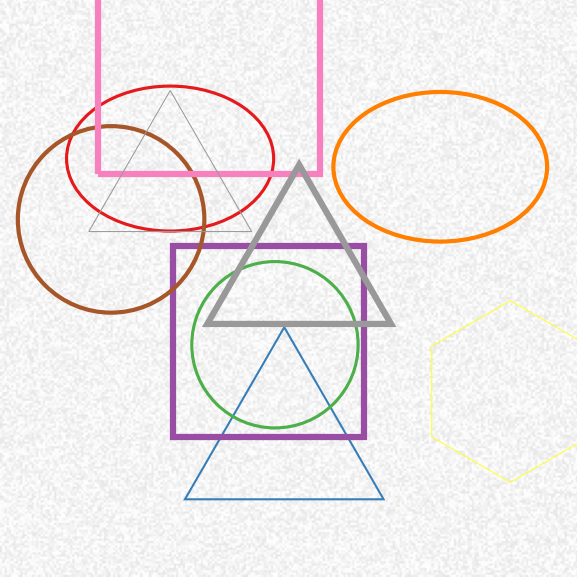[{"shape": "oval", "thickness": 1.5, "radius": 0.9, "center": [0.295, 0.725]}, {"shape": "triangle", "thickness": 1, "radius": 0.99, "center": [0.492, 0.234]}, {"shape": "circle", "thickness": 1.5, "radius": 0.72, "center": [0.476, 0.402]}, {"shape": "square", "thickness": 3, "radius": 0.83, "center": [0.465, 0.408]}, {"shape": "oval", "thickness": 2, "radius": 0.93, "center": [0.762, 0.71]}, {"shape": "hexagon", "thickness": 0.5, "radius": 0.79, "center": [0.884, 0.321]}, {"shape": "circle", "thickness": 2, "radius": 0.81, "center": [0.192, 0.619]}, {"shape": "square", "thickness": 3, "radius": 0.96, "center": [0.362, 0.89]}, {"shape": "triangle", "thickness": 3, "radius": 0.92, "center": [0.518, 0.53]}, {"shape": "triangle", "thickness": 0.5, "radius": 0.81, "center": [0.295, 0.68]}]